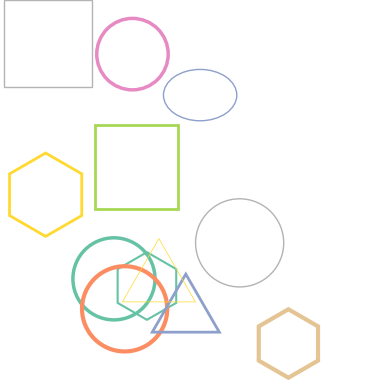[{"shape": "hexagon", "thickness": 1.5, "radius": 0.44, "center": [0.382, 0.257]}, {"shape": "circle", "thickness": 2.5, "radius": 0.53, "center": [0.296, 0.276]}, {"shape": "circle", "thickness": 3, "radius": 0.55, "center": [0.324, 0.198]}, {"shape": "oval", "thickness": 1, "radius": 0.48, "center": [0.52, 0.753]}, {"shape": "triangle", "thickness": 2, "radius": 0.5, "center": [0.483, 0.188]}, {"shape": "circle", "thickness": 2.5, "radius": 0.46, "center": [0.344, 0.859]}, {"shape": "square", "thickness": 2, "radius": 0.54, "center": [0.355, 0.566]}, {"shape": "triangle", "thickness": 0.5, "radius": 0.55, "center": [0.413, 0.271]}, {"shape": "hexagon", "thickness": 2, "radius": 0.54, "center": [0.119, 0.494]}, {"shape": "hexagon", "thickness": 3, "radius": 0.44, "center": [0.749, 0.108]}, {"shape": "square", "thickness": 1, "radius": 0.57, "center": [0.124, 0.887]}, {"shape": "circle", "thickness": 1, "radius": 0.57, "center": [0.622, 0.369]}]